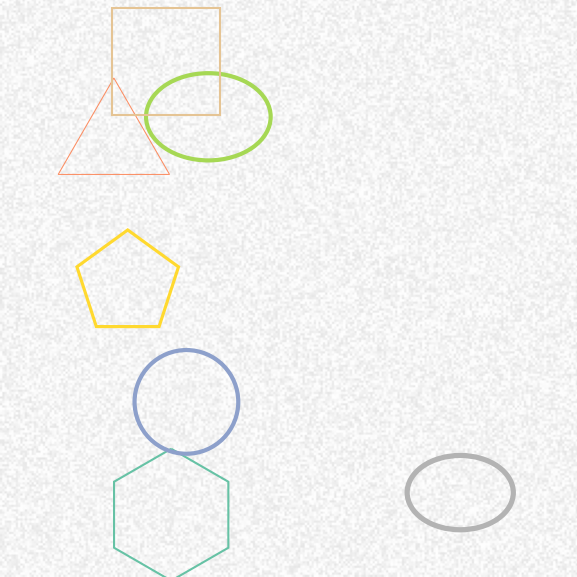[{"shape": "hexagon", "thickness": 1, "radius": 0.57, "center": [0.296, 0.108]}, {"shape": "triangle", "thickness": 0.5, "radius": 0.56, "center": [0.197, 0.753]}, {"shape": "circle", "thickness": 2, "radius": 0.45, "center": [0.323, 0.303]}, {"shape": "oval", "thickness": 2, "radius": 0.54, "center": [0.361, 0.797]}, {"shape": "pentagon", "thickness": 1.5, "radius": 0.46, "center": [0.221, 0.508]}, {"shape": "square", "thickness": 1, "radius": 0.46, "center": [0.287, 0.892]}, {"shape": "oval", "thickness": 2.5, "radius": 0.46, "center": [0.797, 0.146]}]